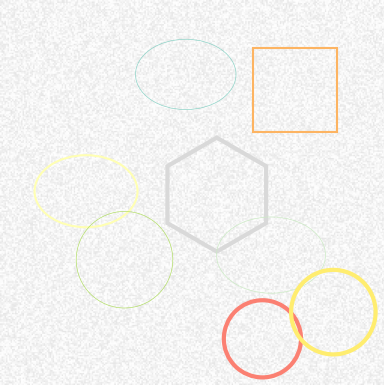[{"shape": "oval", "thickness": 0.5, "radius": 0.65, "center": [0.482, 0.807]}, {"shape": "oval", "thickness": 1.5, "radius": 0.67, "center": [0.223, 0.503]}, {"shape": "circle", "thickness": 3, "radius": 0.5, "center": [0.682, 0.12]}, {"shape": "square", "thickness": 1.5, "radius": 0.55, "center": [0.766, 0.766]}, {"shape": "circle", "thickness": 0.5, "radius": 0.63, "center": [0.323, 0.325]}, {"shape": "hexagon", "thickness": 3, "radius": 0.74, "center": [0.563, 0.494]}, {"shape": "oval", "thickness": 0.5, "radius": 0.71, "center": [0.704, 0.337]}, {"shape": "circle", "thickness": 3, "radius": 0.55, "center": [0.866, 0.189]}]